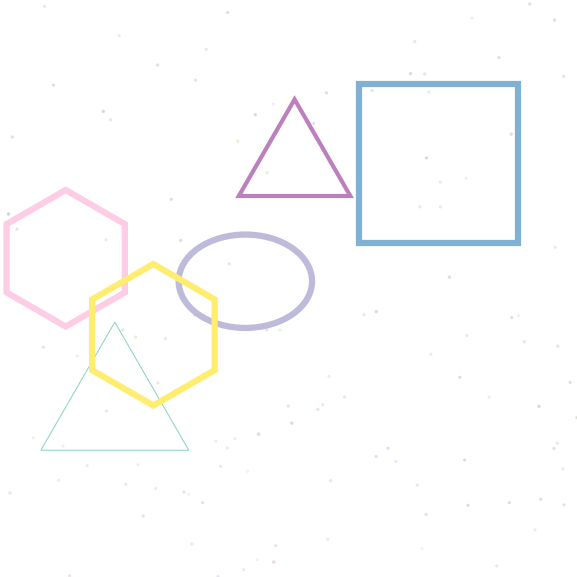[{"shape": "triangle", "thickness": 0.5, "radius": 0.74, "center": [0.199, 0.293]}, {"shape": "oval", "thickness": 3, "radius": 0.58, "center": [0.425, 0.512]}, {"shape": "square", "thickness": 3, "radius": 0.69, "center": [0.759, 0.716]}, {"shape": "hexagon", "thickness": 3, "radius": 0.59, "center": [0.114, 0.552]}, {"shape": "triangle", "thickness": 2, "radius": 0.56, "center": [0.51, 0.716]}, {"shape": "hexagon", "thickness": 3, "radius": 0.61, "center": [0.266, 0.419]}]